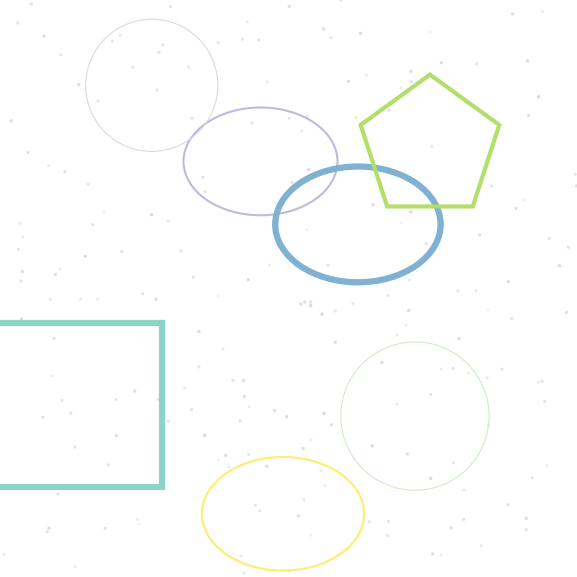[{"shape": "square", "thickness": 3, "radius": 0.71, "center": [0.139, 0.298]}, {"shape": "oval", "thickness": 1, "radius": 0.67, "center": [0.451, 0.72]}, {"shape": "oval", "thickness": 3, "radius": 0.72, "center": [0.62, 0.611]}, {"shape": "pentagon", "thickness": 2, "radius": 0.63, "center": [0.745, 0.744]}, {"shape": "circle", "thickness": 0.5, "radius": 0.57, "center": [0.263, 0.851]}, {"shape": "circle", "thickness": 0.5, "radius": 0.64, "center": [0.719, 0.279]}, {"shape": "oval", "thickness": 1, "radius": 0.7, "center": [0.49, 0.109]}]